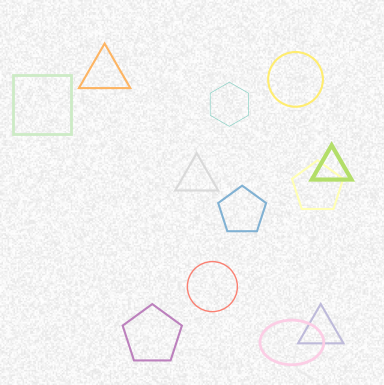[{"shape": "hexagon", "thickness": 0.5, "radius": 0.29, "center": [0.596, 0.729]}, {"shape": "pentagon", "thickness": 1.5, "radius": 0.35, "center": [0.825, 0.514]}, {"shape": "triangle", "thickness": 1.5, "radius": 0.34, "center": [0.833, 0.142]}, {"shape": "circle", "thickness": 1, "radius": 0.33, "center": [0.552, 0.256]}, {"shape": "pentagon", "thickness": 1.5, "radius": 0.33, "center": [0.629, 0.452]}, {"shape": "triangle", "thickness": 1.5, "radius": 0.39, "center": [0.272, 0.81]}, {"shape": "triangle", "thickness": 3, "radius": 0.3, "center": [0.861, 0.563]}, {"shape": "oval", "thickness": 2, "radius": 0.41, "center": [0.758, 0.111]}, {"shape": "triangle", "thickness": 1.5, "radius": 0.32, "center": [0.511, 0.537]}, {"shape": "pentagon", "thickness": 1.5, "radius": 0.4, "center": [0.396, 0.129]}, {"shape": "square", "thickness": 2, "radius": 0.38, "center": [0.109, 0.728]}, {"shape": "circle", "thickness": 1.5, "radius": 0.36, "center": [0.768, 0.794]}]